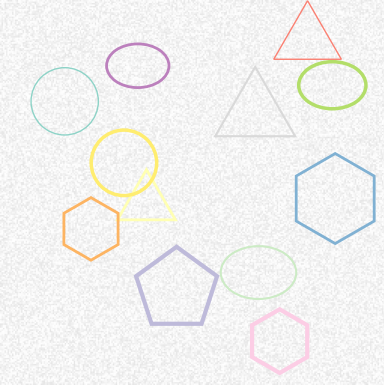[{"shape": "circle", "thickness": 1, "radius": 0.44, "center": [0.168, 0.737]}, {"shape": "triangle", "thickness": 2, "radius": 0.43, "center": [0.38, 0.472]}, {"shape": "pentagon", "thickness": 3, "radius": 0.55, "center": [0.459, 0.248]}, {"shape": "triangle", "thickness": 1, "radius": 0.51, "center": [0.799, 0.897]}, {"shape": "hexagon", "thickness": 2, "radius": 0.58, "center": [0.871, 0.484]}, {"shape": "hexagon", "thickness": 2, "radius": 0.41, "center": [0.236, 0.405]}, {"shape": "oval", "thickness": 2.5, "radius": 0.44, "center": [0.863, 0.779]}, {"shape": "hexagon", "thickness": 3, "radius": 0.41, "center": [0.726, 0.114]}, {"shape": "triangle", "thickness": 1.5, "radius": 0.6, "center": [0.663, 0.706]}, {"shape": "oval", "thickness": 2, "radius": 0.41, "center": [0.358, 0.829]}, {"shape": "oval", "thickness": 1.5, "radius": 0.49, "center": [0.671, 0.292]}, {"shape": "circle", "thickness": 2.5, "radius": 0.43, "center": [0.322, 0.577]}]